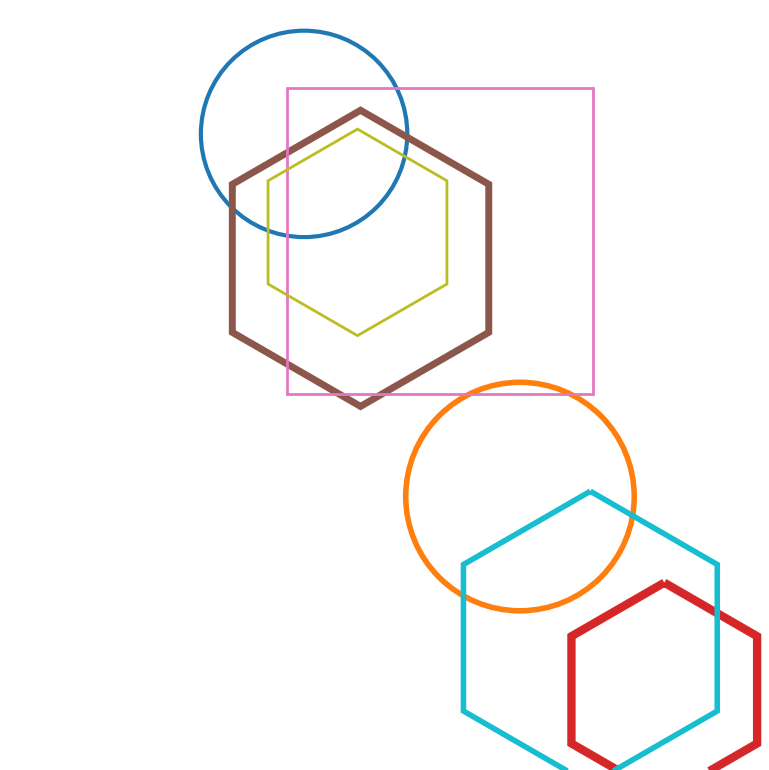[{"shape": "circle", "thickness": 1.5, "radius": 0.67, "center": [0.395, 0.826]}, {"shape": "circle", "thickness": 2, "radius": 0.74, "center": [0.675, 0.355]}, {"shape": "hexagon", "thickness": 3, "radius": 0.7, "center": [0.863, 0.104]}, {"shape": "hexagon", "thickness": 2.5, "radius": 0.96, "center": [0.468, 0.664]}, {"shape": "square", "thickness": 1, "radius": 1.0, "center": [0.571, 0.687]}, {"shape": "hexagon", "thickness": 1, "radius": 0.67, "center": [0.464, 0.698]}, {"shape": "hexagon", "thickness": 2, "radius": 0.95, "center": [0.767, 0.172]}]